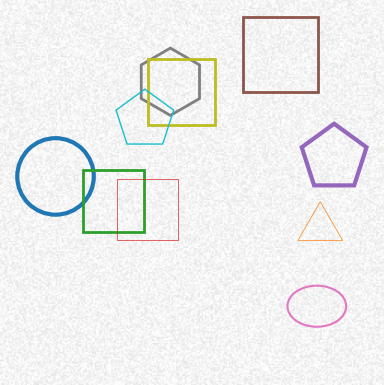[{"shape": "circle", "thickness": 3, "radius": 0.5, "center": [0.144, 0.542]}, {"shape": "triangle", "thickness": 0.5, "radius": 0.34, "center": [0.832, 0.409]}, {"shape": "square", "thickness": 2, "radius": 0.4, "center": [0.295, 0.478]}, {"shape": "square", "thickness": 0.5, "radius": 0.4, "center": [0.384, 0.457]}, {"shape": "pentagon", "thickness": 3, "radius": 0.44, "center": [0.868, 0.59]}, {"shape": "square", "thickness": 2, "radius": 0.49, "center": [0.729, 0.858]}, {"shape": "oval", "thickness": 1.5, "radius": 0.38, "center": [0.823, 0.205]}, {"shape": "hexagon", "thickness": 2, "radius": 0.44, "center": [0.443, 0.788]}, {"shape": "square", "thickness": 2, "radius": 0.43, "center": [0.472, 0.761]}, {"shape": "pentagon", "thickness": 1, "radius": 0.39, "center": [0.376, 0.69]}]